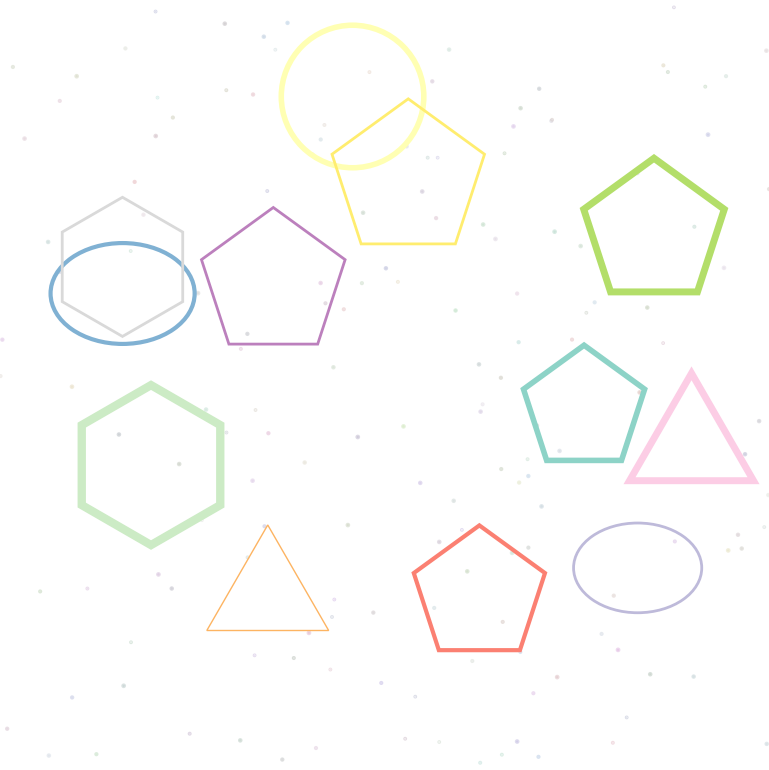[{"shape": "pentagon", "thickness": 2, "radius": 0.41, "center": [0.759, 0.469]}, {"shape": "circle", "thickness": 2, "radius": 0.46, "center": [0.458, 0.875]}, {"shape": "oval", "thickness": 1, "radius": 0.42, "center": [0.828, 0.262]}, {"shape": "pentagon", "thickness": 1.5, "radius": 0.45, "center": [0.623, 0.228]}, {"shape": "oval", "thickness": 1.5, "radius": 0.47, "center": [0.159, 0.619]}, {"shape": "triangle", "thickness": 0.5, "radius": 0.46, "center": [0.348, 0.227]}, {"shape": "pentagon", "thickness": 2.5, "radius": 0.48, "center": [0.849, 0.699]}, {"shape": "triangle", "thickness": 2.5, "radius": 0.46, "center": [0.898, 0.422]}, {"shape": "hexagon", "thickness": 1, "radius": 0.45, "center": [0.159, 0.653]}, {"shape": "pentagon", "thickness": 1, "radius": 0.49, "center": [0.355, 0.632]}, {"shape": "hexagon", "thickness": 3, "radius": 0.52, "center": [0.196, 0.396]}, {"shape": "pentagon", "thickness": 1, "radius": 0.52, "center": [0.53, 0.768]}]